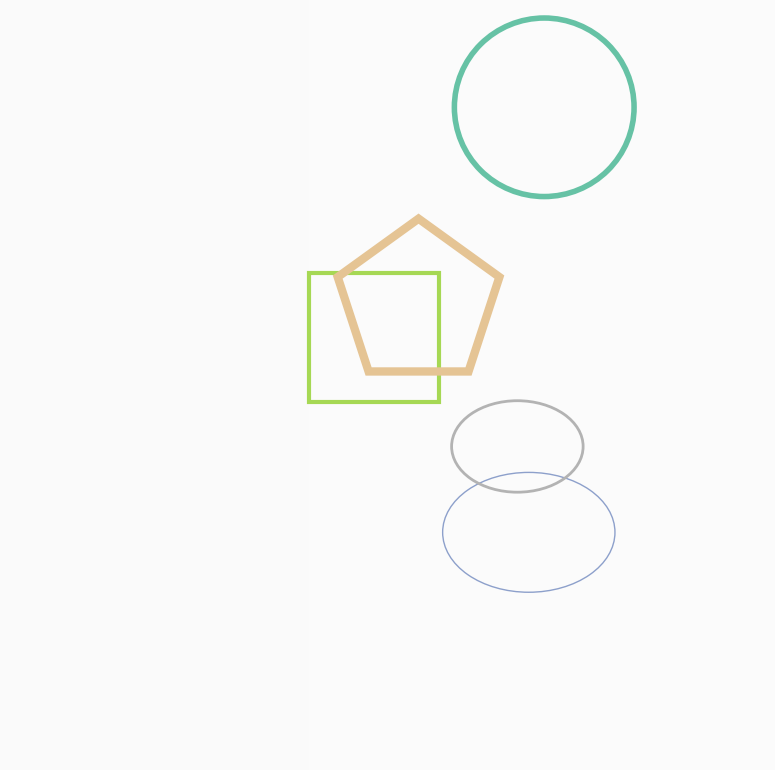[{"shape": "circle", "thickness": 2, "radius": 0.58, "center": [0.702, 0.861]}, {"shape": "oval", "thickness": 0.5, "radius": 0.56, "center": [0.682, 0.309]}, {"shape": "square", "thickness": 1.5, "radius": 0.42, "center": [0.482, 0.562]}, {"shape": "pentagon", "thickness": 3, "radius": 0.55, "center": [0.54, 0.606]}, {"shape": "oval", "thickness": 1, "radius": 0.42, "center": [0.668, 0.42]}]